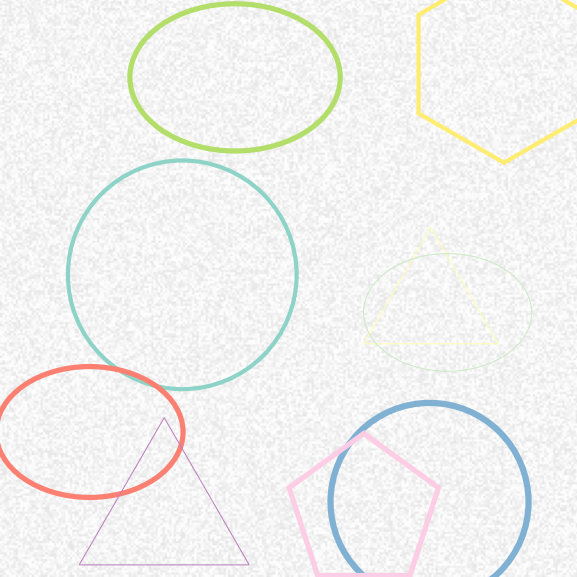[{"shape": "circle", "thickness": 2, "radius": 0.99, "center": [0.316, 0.523]}, {"shape": "triangle", "thickness": 0.5, "radius": 0.67, "center": [0.746, 0.471]}, {"shape": "oval", "thickness": 2.5, "radius": 0.81, "center": [0.155, 0.251]}, {"shape": "circle", "thickness": 3, "radius": 0.86, "center": [0.744, 0.13]}, {"shape": "oval", "thickness": 2.5, "radius": 0.91, "center": [0.407, 0.865]}, {"shape": "pentagon", "thickness": 2.5, "radius": 0.68, "center": [0.63, 0.113]}, {"shape": "triangle", "thickness": 0.5, "radius": 0.85, "center": [0.284, 0.106]}, {"shape": "oval", "thickness": 0.5, "radius": 0.73, "center": [0.775, 0.458]}, {"shape": "hexagon", "thickness": 2, "radius": 0.85, "center": [0.873, 0.888]}]